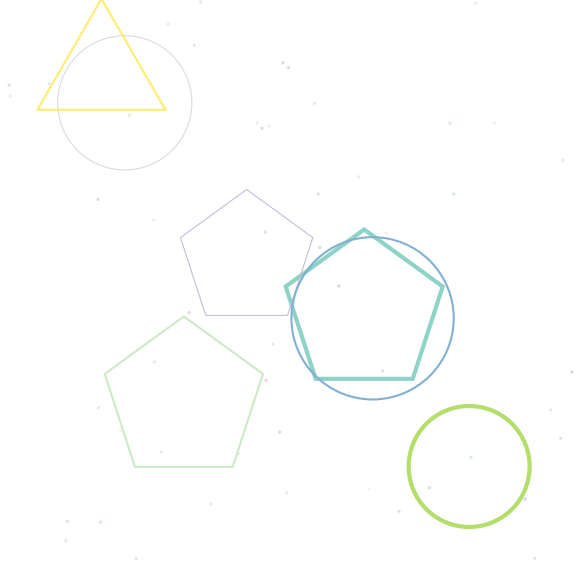[{"shape": "pentagon", "thickness": 2, "radius": 0.71, "center": [0.631, 0.459]}, {"shape": "pentagon", "thickness": 0.5, "radius": 0.6, "center": [0.427, 0.55]}, {"shape": "circle", "thickness": 1, "radius": 0.7, "center": [0.645, 0.448]}, {"shape": "circle", "thickness": 2, "radius": 0.52, "center": [0.812, 0.191]}, {"shape": "circle", "thickness": 0.5, "radius": 0.58, "center": [0.216, 0.821]}, {"shape": "pentagon", "thickness": 1, "radius": 0.72, "center": [0.318, 0.307]}, {"shape": "triangle", "thickness": 1, "radius": 0.64, "center": [0.176, 0.873]}]